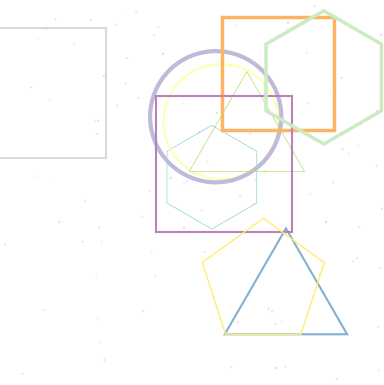[{"shape": "hexagon", "thickness": 0.5, "radius": 0.67, "center": [0.55, 0.54]}, {"shape": "circle", "thickness": 1.5, "radius": 0.75, "center": [0.574, 0.684]}, {"shape": "circle", "thickness": 3, "radius": 0.85, "center": [0.56, 0.697]}, {"shape": "triangle", "thickness": 1.5, "radius": 0.92, "center": [0.743, 0.223]}, {"shape": "square", "thickness": 2.5, "radius": 0.73, "center": [0.723, 0.809]}, {"shape": "triangle", "thickness": 0.5, "radius": 0.87, "center": [0.641, 0.641]}, {"shape": "square", "thickness": 1.5, "radius": 0.85, "center": [0.106, 0.759]}, {"shape": "square", "thickness": 1.5, "radius": 0.88, "center": [0.581, 0.573]}, {"shape": "hexagon", "thickness": 2.5, "radius": 0.87, "center": [0.841, 0.799]}, {"shape": "pentagon", "thickness": 1, "radius": 0.83, "center": [0.684, 0.267]}]